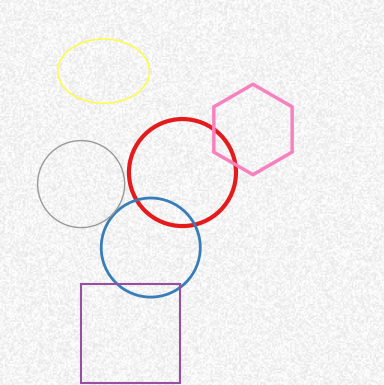[{"shape": "circle", "thickness": 3, "radius": 0.69, "center": [0.474, 0.552]}, {"shape": "circle", "thickness": 2, "radius": 0.64, "center": [0.392, 0.357]}, {"shape": "square", "thickness": 1.5, "radius": 0.64, "center": [0.339, 0.133]}, {"shape": "oval", "thickness": 1, "radius": 0.6, "center": [0.269, 0.815]}, {"shape": "hexagon", "thickness": 2.5, "radius": 0.59, "center": [0.657, 0.664]}, {"shape": "circle", "thickness": 1, "radius": 0.57, "center": [0.211, 0.522]}]